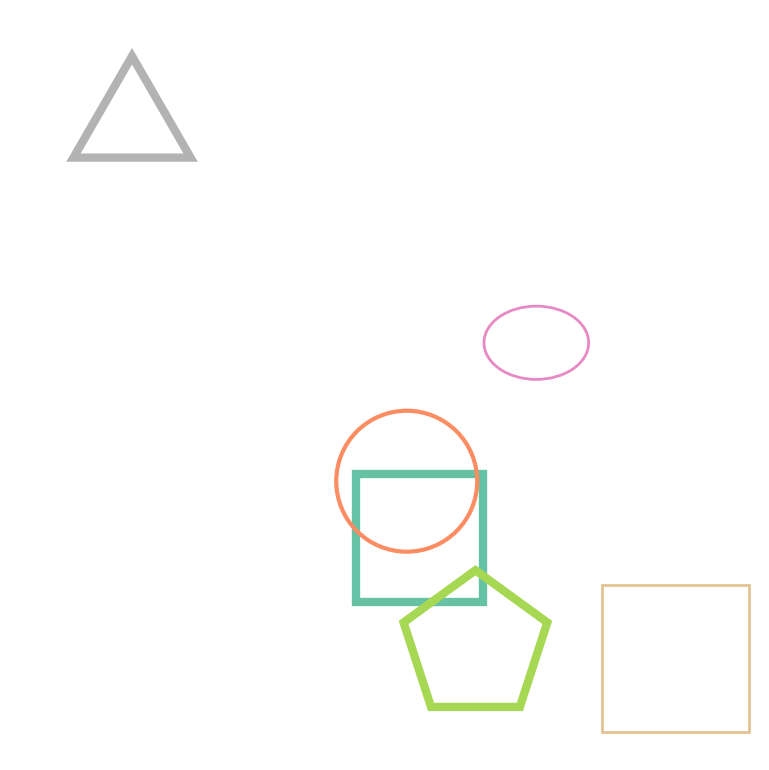[{"shape": "square", "thickness": 3, "radius": 0.41, "center": [0.545, 0.301]}, {"shape": "circle", "thickness": 1.5, "radius": 0.46, "center": [0.528, 0.375]}, {"shape": "oval", "thickness": 1, "radius": 0.34, "center": [0.697, 0.555]}, {"shape": "pentagon", "thickness": 3, "radius": 0.49, "center": [0.617, 0.161]}, {"shape": "square", "thickness": 1, "radius": 0.48, "center": [0.877, 0.144]}, {"shape": "triangle", "thickness": 3, "radius": 0.44, "center": [0.171, 0.839]}]